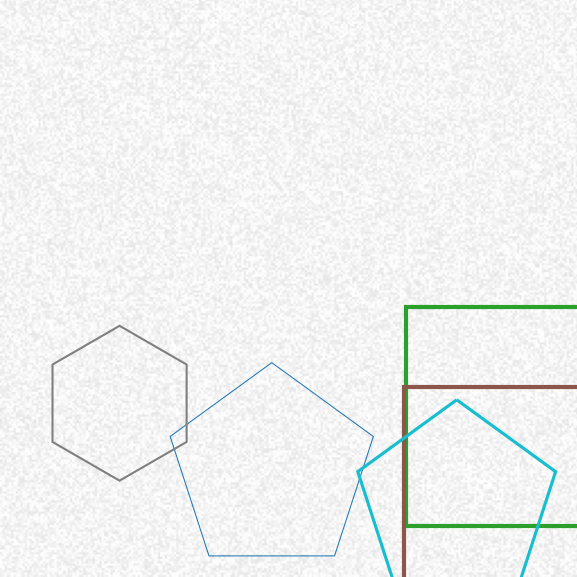[{"shape": "pentagon", "thickness": 0.5, "radius": 0.92, "center": [0.471, 0.186]}, {"shape": "square", "thickness": 2, "radius": 0.95, "center": [0.892, 0.278]}, {"shape": "square", "thickness": 2, "radius": 0.94, "center": [0.888, 0.14]}, {"shape": "hexagon", "thickness": 1, "radius": 0.67, "center": [0.207, 0.301]}, {"shape": "pentagon", "thickness": 1.5, "radius": 0.9, "center": [0.791, 0.127]}]